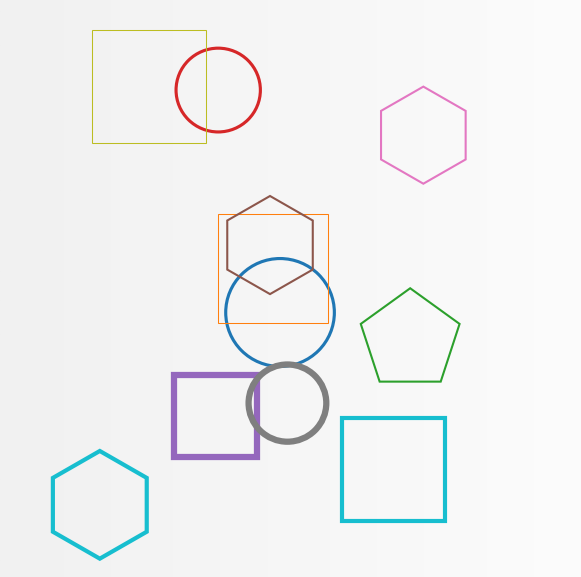[{"shape": "circle", "thickness": 1.5, "radius": 0.47, "center": [0.482, 0.458]}, {"shape": "square", "thickness": 0.5, "radius": 0.47, "center": [0.469, 0.534]}, {"shape": "pentagon", "thickness": 1, "radius": 0.45, "center": [0.706, 0.411]}, {"shape": "circle", "thickness": 1.5, "radius": 0.36, "center": [0.375, 0.843]}, {"shape": "square", "thickness": 3, "radius": 0.36, "center": [0.371, 0.279]}, {"shape": "hexagon", "thickness": 1, "radius": 0.42, "center": [0.465, 0.575]}, {"shape": "hexagon", "thickness": 1, "radius": 0.42, "center": [0.728, 0.765]}, {"shape": "circle", "thickness": 3, "radius": 0.33, "center": [0.495, 0.301]}, {"shape": "square", "thickness": 0.5, "radius": 0.49, "center": [0.256, 0.85]}, {"shape": "square", "thickness": 2, "radius": 0.44, "center": [0.677, 0.186]}, {"shape": "hexagon", "thickness": 2, "radius": 0.47, "center": [0.172, 0.125]}]